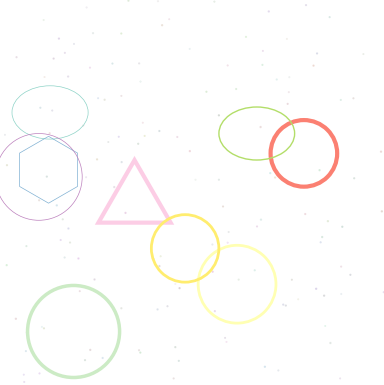[{"shape": "oval", "thickness": 0.5, "radius": 0.49, "center": [0.13, 0.708]}, {"shape": "circle", "thickness": 2, "radius": 0.51, "center": [0.616, 0.262]}, {"shape": "circle", "thickness": 3, "radius": 0.43, "center": [0.789, 0.602]}, {"shape": "hexagon", "thickness": 0.5, "radius": 0.43, "center": [0.126, 0.559]}, {"shape": "oval", "thickness": 1, "radius": 0.49, "center": [0.667, 0.653]}, {"shape": "triangle", "thickness": 3, "radius": 0.54, "center": [0.349, 0.476]}, {"shape": "circle", "thickness": 0.5, "radius": 0.56, "center": [0.101, 0.541]}, {"shape": "circle", "thickness": 2.5, "radius": 0.6, "center": [0.191, 0.139]}, {"shape": "circle", "thickness": 2, "radius": 0.44, "center": [0.481, 0.355]}]